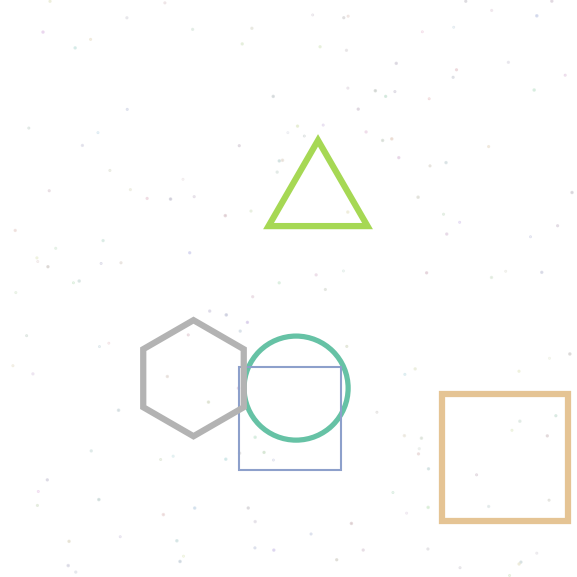[{"shape": "circle", "thickness": 2.5, "radius": 0.45, "center": [0.513, 0.327]}, {"shape": "square", "thickness": 1, "radius": 0.44, "center": [0.502, 0.274]}, {"shape": "triangle", "thickness": 3, "radius": 0.49, "center": [0.551, 0.657]}, {"shape": "square", "thickness": 3, "radius": 0.55, "center": [0.875, 0.207]}, {"shape": "hexagon", "thickness": 3, "radius": 0.5, "center": [0.335, 0.344]}]